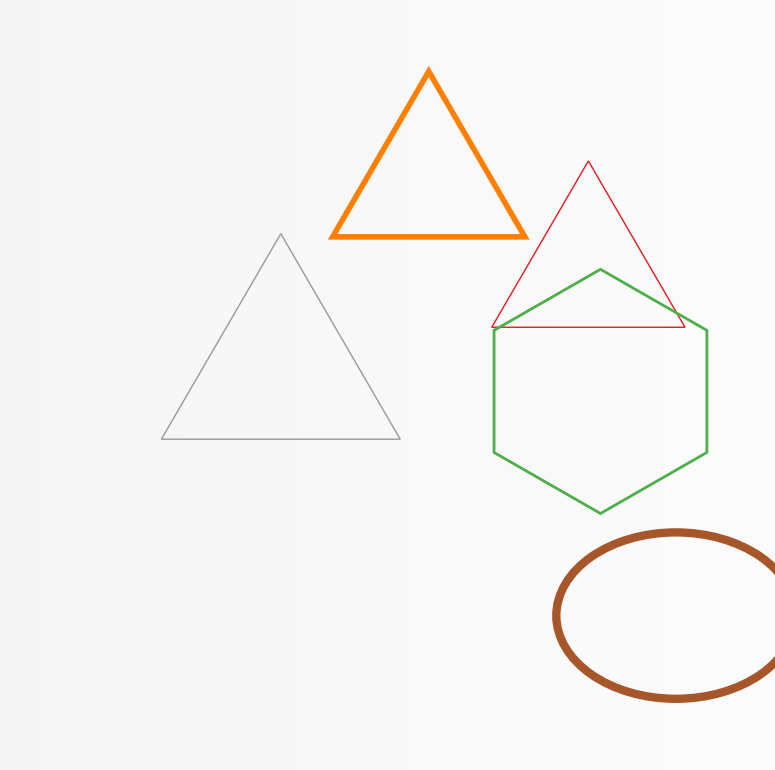[{"shape": "triangle", "thickness": 0.5, "radius": 0.72, "center": [0.759, 0.647]}, {"shape": "hexagon", "thickness": 1, "radius": 0.79, "center": [0.775, 0.492]}, {"shape": "triangle", "thickness": 2, "radius": 0.72, "center": [0.553, 0.764]}, {"shape": "oval", "thickness": 3, "radius": 0.77, "center": [0.872, 0.201]}, {"shape": "triangle", "thickness": 0.5, "radius": 0.89, "center": [0.362, 0.519]}]